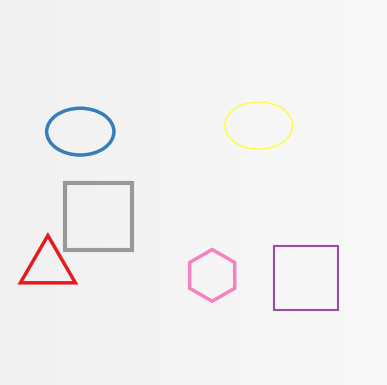[{"shape": "triangle", "thickness": 2.5, "radius": 0.41, "center": [0.124, 0.306]}, {"shape": "oval", "thickness": 2.5, "radius": 0.43, "center": [0.207, 0.658]}, {"shape": "square", "thickness": 1.5, "radius": 0.41, "center": [0.789, 0.278]}, {"shape": "oval", "thickness": 1, "radius": 0.44, "center": [0.668, 0.674]}, {"shape": "hexagon", "thickness": 2.5, "radius": 0.34, "center": [0.548, 0.285]}, {"shape": "square", "thickness": 3, "radius": 0.43, "center": [0.255, 0.438]}]